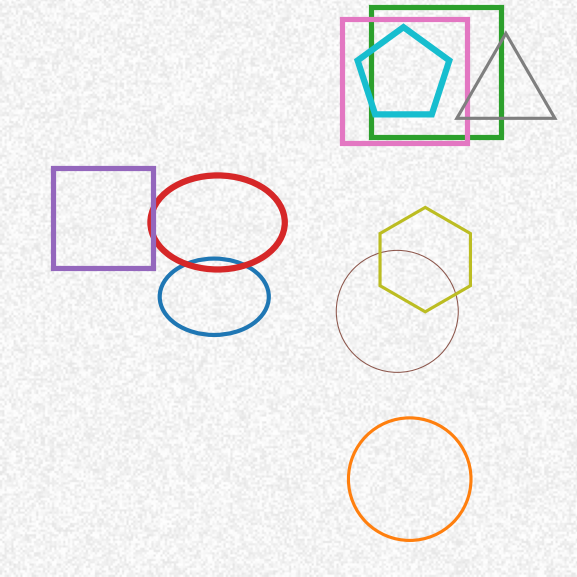[{"shape": "oval", "thickness": 2, "radius": 0.47, "center": [0.371, 0.485]}, {"shape": "circle", "thickness": 1.5, "radius": 0.53, "center": [0.709, 0.169]}, {"shape": "square", "thickness": 2.5, "radius": 0.56, "center": [0.755, 0.874]}, {"shape": "oval", "thickness": 3, "radius": 0.58, "center": [0.377, 0.614]}, {"shape": "square", "thickness": 2.5, "radius": 0.43, "center": [0.178, 0.622]}, {"shape": "circle", "thickness": 0.5, "radius": 0.53, "center": [0.688, 0.46]}, {"shape": "square", "thickness": 2.5, "radius": 0.54, "center": [0.701, 0.859]}, {"shape": "triangle", "thickness": 1.5, "radius": 0.49, "center": [0.876, 0.843]}, {"shape": "hexagon", "thickness": 1.5, "radius": 0.45, "center": [0.736, 0.55]}, {"shape": "pentagon", "thickness": 3, "radius": 0.42, "center": [0.699, 0.869]}]